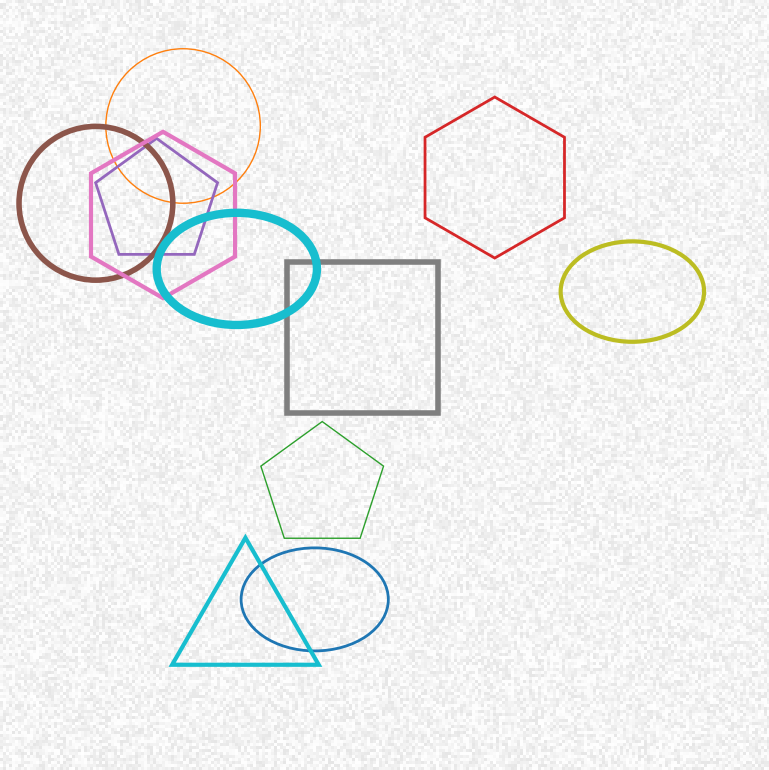[{"shape": "oval", "thickness": 1, "radius": 0.48, "center": [0.409, 0.222]}, {"shape": "circle", "thickness": 0.5, "radius": 0.5, "center": [0.238, 0.836]}, {"shape": "pentagon", "thickness": 0.5, "radius": 0.42, "center": [0.418, 0.369]}, {"shape": "hexagon", "thickness": 1, "radius": 0.52, "center": [0.643, 0.769]}, {"shape": "pentagon", "thickness": 1, "radius": 0.42, "center": [0.203, 0.737]}, {"shape": "circle", "thickness": 2, "radius": 0.5, "center": [0.125, 0.736]}, {"shape": "hexagon", "thickness": 1.5, "radius": 0.54, "center": [0.212, 0.721]}, {"shape": "square", "thickness": 2, "radius": 0.49, "center": [0.471, 0.562]}, {"shape": "oval", "thickness": 1.5, "radius": 0.47, "center": [0.821, 0.621]}, {"shape": "triangle", "thickness": 1.5, "radius": 0.55, "center": [0.319, 0.192]}, {"shape": "oval", "thickness": 3, "radius": 0.52, "center": [0.308, 0.651]}]